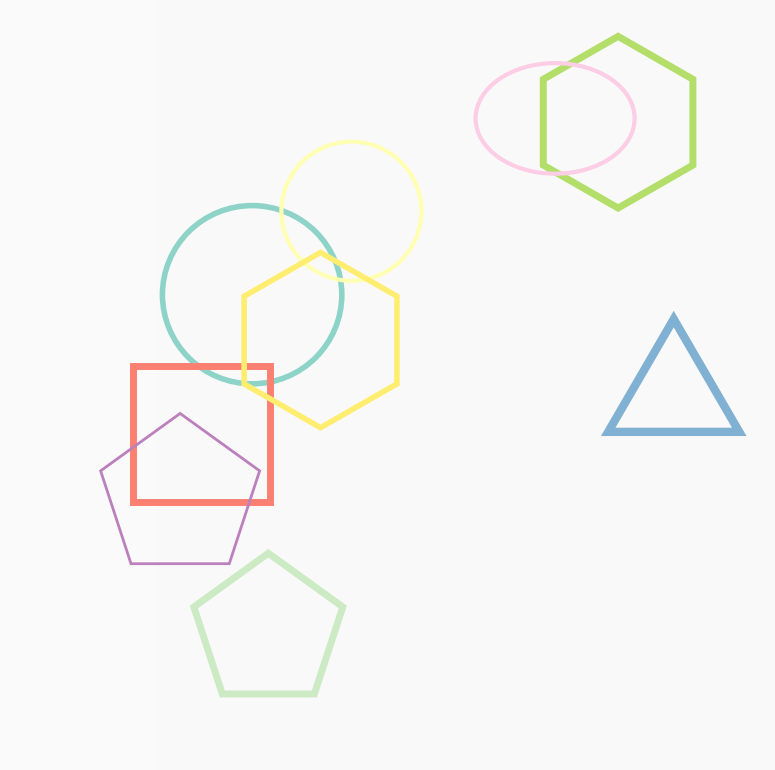[{"shape": "circle", "thickness": 2, "radius": 0.58, "center": [0.325, 0.617]}, {"shape": "circle", "thickness": 1.5, "radius": 0.45, "center": [0.453, 0.726]}, {"shape": "square", "thickness": 2.5, "radius": 0.44, "center": [0.26, 0.436]}, {"shape": "triangle", "thickness": 3, "radius": 0.49, "center": [0.869, 0.488]}, {"shape": "hexagon", "thickness": 2.5, "radius": 0.56, "center": [0.798, 0.841]}, {"shape": "oval", "thickness": 1.5, "radius": 0.51, "center": [0.716, 0.846]}, {"shape": "pentagon", "thickness": 1, "radius": 0.54, "center": [0.232, 0.355]}, {"shape": "pentagon", "thickness": 2.5, "radius": 0.51, "center": [0.346, 0.181]}, {"shape": "hexagon", "thickness": 2, "radius": 0.57, "center": [0.414, 0.558]}]